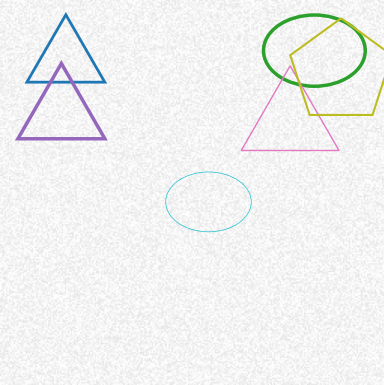[{"shape": "triangle", "thickness": 2, "radius": 0.58, "center": [0.171, 0.845]}, {"shape": "oval", "thickness": 2.5, "radius": 0.66, "center": [0.817, 0.868]}, {"shape": "triangle", "thickness": 2.5, "radius": 0.65, "center": [0.159, 0.705]}, {"shape": "triangle", "thickness": 1, "radius": 0.73, "center": [0.754, 0.682]}, {"shape": "pentagon", "thickness": 1.5, "radius": 0.69, "center": [0.886, 0.814]}, {"shape": "oval", "thickness": 0.5, "radius": 0.56, "center": [0.542, 0.476]}]